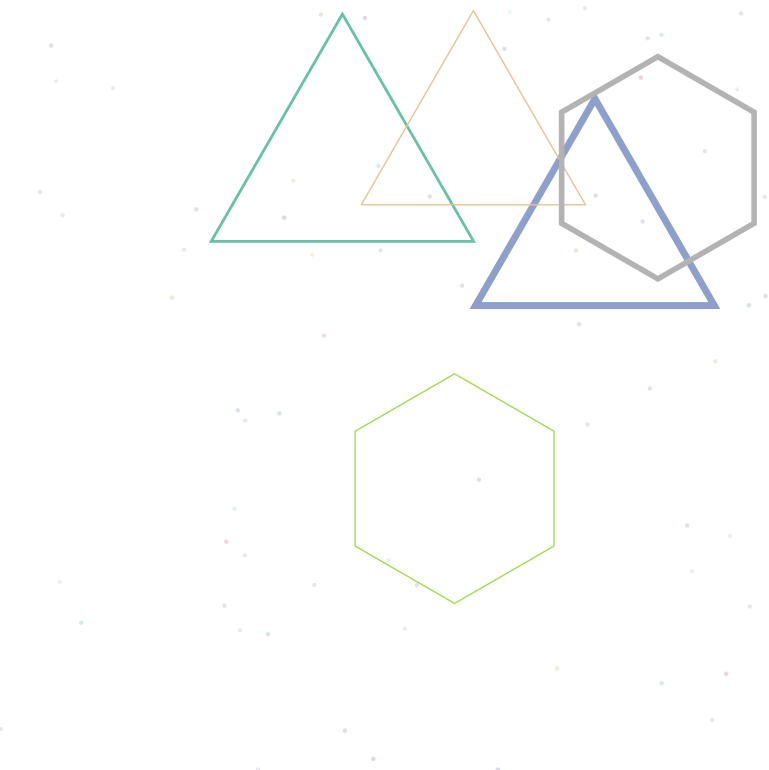[{"shape": "triangle", "thickness": 1, "radius": 0.98, "center": [0.445, 0.785]}, {"shape": "triangle", "thickness": 2.5, "radius": 0.9, "center": [0.773, 0.693]}, {"shape": "hexagon", "thickness": 0.5, "radius": 0.75, "center": [0.59, 0.365]}, {"shape": "triangle", "thickness": 0.5, "radius": 0.84, "center": [0.615, 0.818]}, {"shape": "hexagon", "thickness": 2, "radius": 0.72, "center": [0.854, 0.782]}]